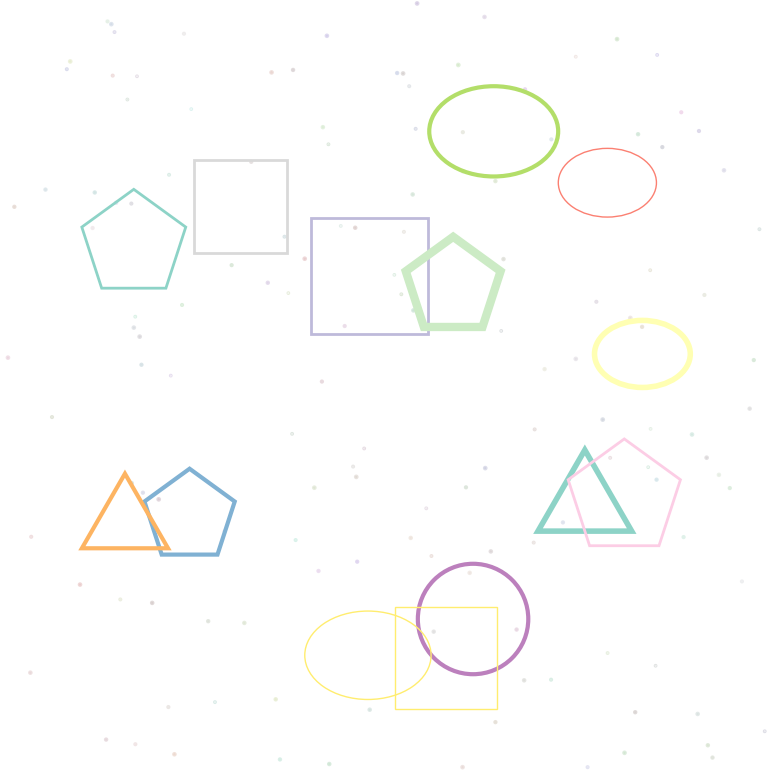[{"shape": "pentagon", "thickness": 1, "radius": 0.35, "center": [0.174, 0.683]}, {"shape": "triangle", "thickness": 2, "radius": 0.35, "center": [0.76, 0.345]}, {"shape": "oval", "thickness": 2, "radius": 0.31, "center": [0.834, 0.54]}, {"shape": "square", "thickness": 1, "radius": 0.38, "center": [0.48, 0.642]}, {"shape": "oval", "thickness": 0.5, "radius": 0.32, "center": [0.789, 0.763]}, {"shape": "pentagon", "thickness": 1.5, "radius": 0.31, "center": [0.246, 0.33]}, {"shape": "triangle", "thickness": 1.5, "radius": 0.32, "center": [0.162, 0.32]}, {"shape": "oval", "thickness": 1.5, "radius": 0.42, "center": [0.641, 0.829]}, {"shape": "pentagon", "thickness": 1, "radius": 0.38, "center": [0.811, 0.353]}, {"shape": "square", "thickness": 1, "radius": 0.3, "center": [0.312, 0.731]}, {"shape": "circle", "thickness": 1.5, "radius": 0.36, "center": [0.614, 0.196]}, {"shape": "pentagon", "thickness": 3, "radius": 0.32, "center": [0.589, 0.628]}, {"shape": "oval", "thickness": 0.5, "radius": 0.41, "center": [0.478, 0.149]}, {"shape": "square", "thickness": 0.5, "radius": 0.33, "center": [0.579, 0.145]}]